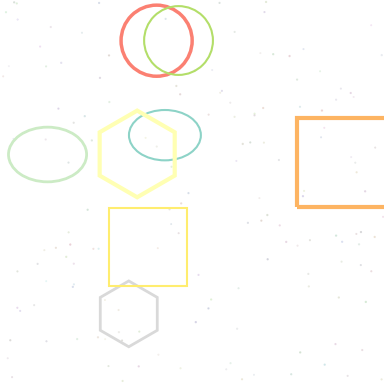[{"shape": "oval", "thickness": 1.5, "radius": 0.47, "center": [0.428, 0.649]}, {"shape": "hexagon", "thickness": 3, "radius": 0.56, "center": [0.356, 0.6]}, {"shape": "circle", "thickness": 2.5, "radius": 0.46, "center": [0.407, 0.894]}, {"shape": "square", "thickness": 3, "radius": 0.58, "center": [0.887, 0.577]}, {"shape": "circle", "thickness": 1.5, "radius": 0.45, "center": [0.464, 0.895]}, {"shape": "hexagon", "thickness": 2, "radius": 0.43, "center": [0.334, 0.185]}, {"shape": "oval", "thickness": 2, "radius": 0.51, "center": [0.124, 0.599]}, {"shape": "square", "thickness": 1.5, "radius": 0.51, "center": [0.385, 0.359]}]